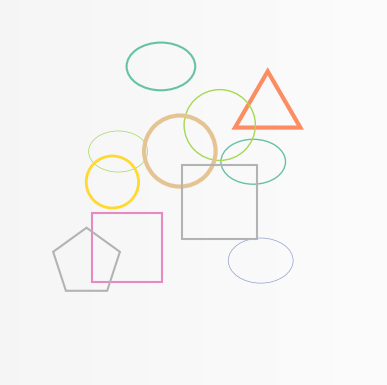[{"shape": "oval", "thickness": 1.5, "radius": 0.44, "center": [0.415, 0.827]}, {"shape": "oval", "thickness": 1, "radius": 0.42, "center": [0.653, 0.58]}, {"shape": "triangle", "thickness": 3, "radius": 0.49, "center": [0.691, 0.717]}, {"shape": "oval", "thickness": 0.5, "radius": 0.42, "center": [0.673, 0.323]}, {"shape": "square", "thickness": 1.5, "radius": 0.45, "center": [0.328, 0.356]}, {"shape": "oval", "thickness": 0.5, "radius": 0.38, "center": [0.305, 0.606]}, {"shape": "circle", "thickness": 1, "radius": 0.46, "center": [0.567, 0.675]}, {"shape": "circle", "thickness": 2, "radius": 0.34, "center": [0.29, 0.527]}, {"shape": "circle", "thickness": 3, "radius": 0.46, "center": [0.464, 0.608]}, {"shape": "square", "thickness": 1.5, "radius": 0.48, "center": [0.567, 0.475]}, {"shape": "pentagon", "thickness": 1.5, "radius": 0.45, "center": [0.223, 0.318]}]